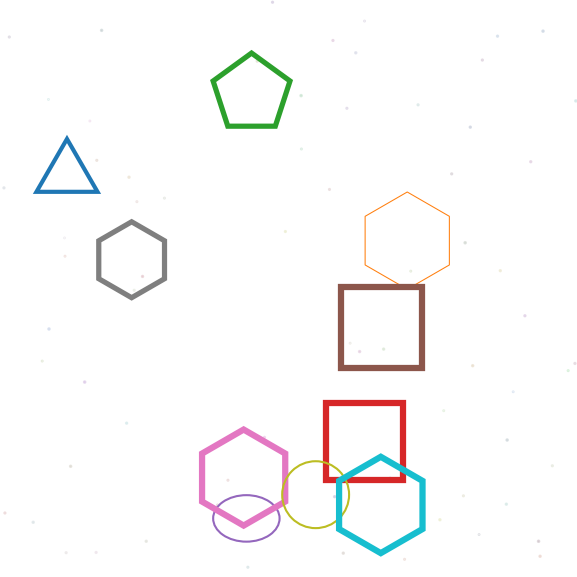[{"shape": "triangle", "thickness": 2, "radius": 0.31, "center": [0.116, 0.697]}, {"shape": "hexagon", "thickness": 0.5, "radius": 0.42, "center": [0.705, 0.582]}, {"shape": "pentagon", "thickness": 2.5, "radius": 0.35, "center": [0.436, 0.837]}, {"shape": "square", "thickness": 3, "radius": 0.33, "center": [0.631, 0.235]}, {"shape": "oval", "thickness": 1, "radius": 0.29, "center": [0.427, 0.101]}, {"shape": "square", "thickness": 3, "radius": 0.35, "center": [0.66, 0.432]}, {"shape": "hexagon", "thickness": 3, "radius": 0.42, "center": [0.422, 0.172]}, {"shape": "hexagon", "thickness": 2.5, "radius": 0.33, "center": [0.228, 0.549]}, {"shape": "circle", "thickness": 1, "radius": 0.29, "center": [0.547, 0.143]}, {"shape": "hexagon", "thickness": 3, "radius": 0.42, "center": [0.659, 0.125]}]